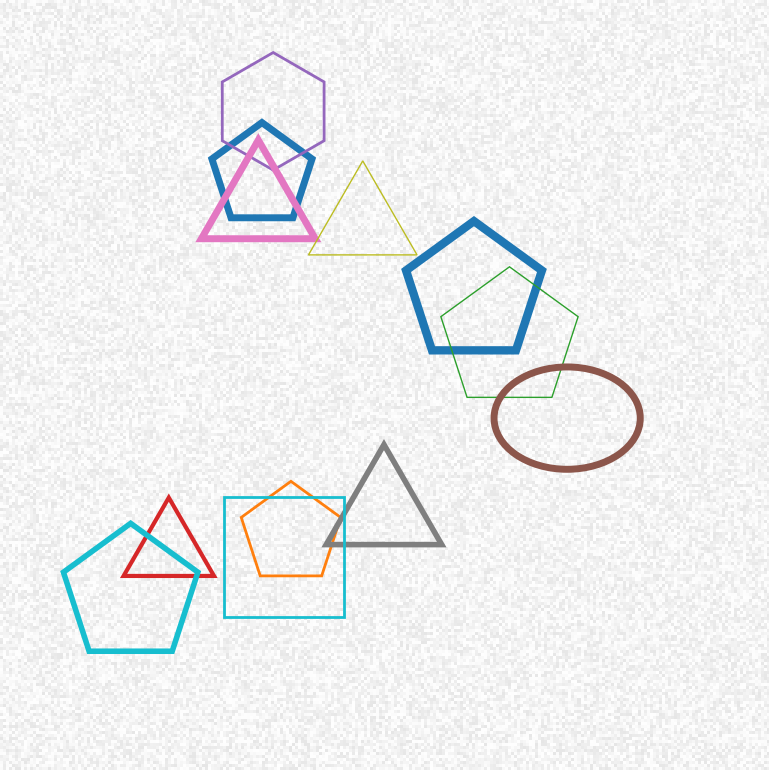[{"shape": "pentagon", "thickness": 2.5, "radius": 0.34, "center": [0.34, 0.772]}, {"shape": "pentagon", "thickness": 3, "radius": 0.46, "center": [0.616, 0.62]}, {"shape": "pentagon", "thickness": 1, "radius": 0.34, "center": [0.378, 0.307]}, {"shape": "pentagon", "thickness": 0.5, "radius": 0.47, "center": [0.662, 0.56]}, {"shape": "triangle", "thickness": 1.5, "radius": 0.34, "center": [0.219, 0.286]}, {"shape": "hexagon", "thickness": 1, "radius": 0.38, "center": [0.355, 0.855]}, {"shape": "oval", "thickness": 2.5, "radius": 0.47, "center": [0.737, 0.457]}, {"shape": "triangle", "thickness": 2.5, "radius": 0.43, "center": [0.335, 0.733]}, {"shape": "triangle", "thickness": 2, "radius": 0.43, "center": [0.499, 0.336]}, {"shape": "triangle", "thickness": 0.5, "radius": 0.41, "center": [0.471, 0.71]}, {"shape": "square", "thickness": 1, "radius": 0.39, "center": [0.369, 0.276]}, {"shape": "pentagon", "thickness": 2, "radius": 0.46, "center": [0.17, 0.229]}]